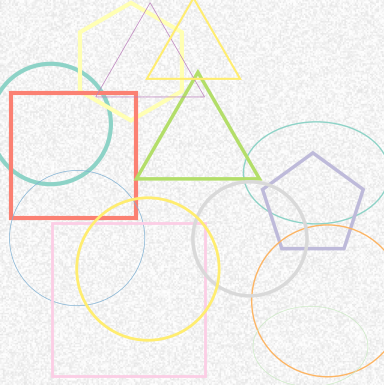[{"shape": "circle", "thickness": 3, "radius": 0.78, "center": [0.132, 0.678]}, {"shape": "oval", "thickness": 1, "radius": 0.95, "center": [0.822, 0.551]}, {"shape": "hexagon", "thickness": 3, "radius": 0.76, "center": [0.34, 0.84]}, {"shape": "pentagon", "thickness": 2.5, "radius": 0.69, "center": [0.813, 0.465]}, {"shape": "square", "thickness": 3, "radius": 0.81, "center": [0.191, 0.597]}, {"shape": "circle", "thickness": 0.5, "radius": 0.88, "center": [0.2, 0.382]}, {"shape": "circle", "thickness": 1, "radius": 0.99, "center": [0.851, 0.219]}, {"shape": "triangle", "thickness": 2.5, "radius": 0.92, "center": [0.514, 0.628]}, {"shape": "square", "thickness": 2, "radius": 0.99, "center": [0.334, 0.222]}, {"shape": "circle", "thickness": 2.5, "radius": 0.74, "center": [0.649, 0.38]}, {"shape": "triangle", "thickness": 0.5, "radius": 0.82, "center": [0.39, 0.83]}, {"shape": "oval", "thickness": 0.5, "radius": 0.75, "center": [0.806, 0.1]}, {"shape": "triangle", "thickness": 1.5, "radius": 0.7, "center": [0.503, 0.865]}, {"shape": "circle", "thickness": 2, "radius": 0.92, "center": [0.384, 0.301]}]